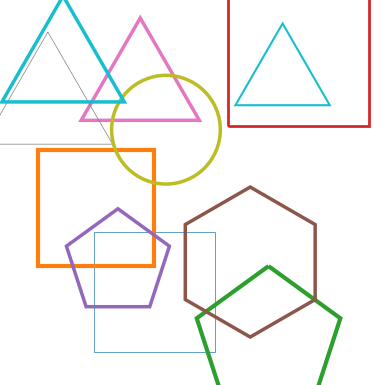[{"shape": "square", "thickness": 0.5, "radius": 0.78, "center": [0.401, 0.243]}, {"shape": "square", "thickness": 3, "radius": 0.75, "center": [0.248, 0.46]}, {"shape": "pentagon", "thickness": 3, "radius": 0.98, "center": [0.698, 0.113]}, {"shape": "square", "thickness": 2, "radius": 0.91, "center": [0.776, 0.856]}, {"shape": "pentagon", "thickness": 2.5, "radius": 0.7, "center": [0.306, 0.317]}, {"shape": "hexagon", "thickness": 2.5, "radius": 0.97, "center": [0.65, 0.319]}, {"shape": "triangle", "thickness": 2.5, "radius": 0.89, "center": [0.364, 0.776]}, {"shape": "triangle", "thickness": 0.5, "radius": 0.97, "center": [0.124, 0.723]}, {"shape": "circle", "thickness": 2.5, "radius": 0.71, "center": [0.431, 0.663]}, {"shape": "triangle", "thickness": 1.5, "radius": 0.71, "center": [0.734, 0.797]}, {"shape": "triangle", "thickness": 2.5, "radius": 0.92, "center": [0.164, 0.827]}]